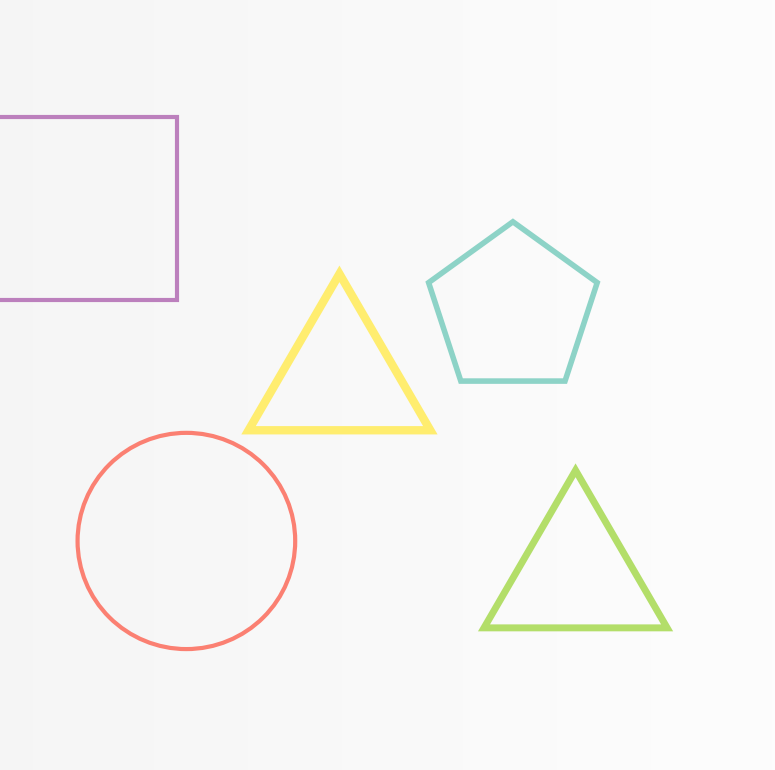[{"shape": "pentagon", "thickness": 2, "radius": 0.57, "center": [0.662, 0.598]}, {"shape": "circle", "thickness": 1.5, "radius": 0.7, "center": [0.24, 0.297]}, {"shape": "triangle", "thickness": 2.5, "radius": 0.68, "center": [0.743, 0.253]}, {"shape": "square", "thickness": 1.5, "radius": 0.59, "center": [0.11, 0.729]}, {"shape": "triangle", "thickness": 3, "radius": 0.68, "center": [0.438, 0.509]}]